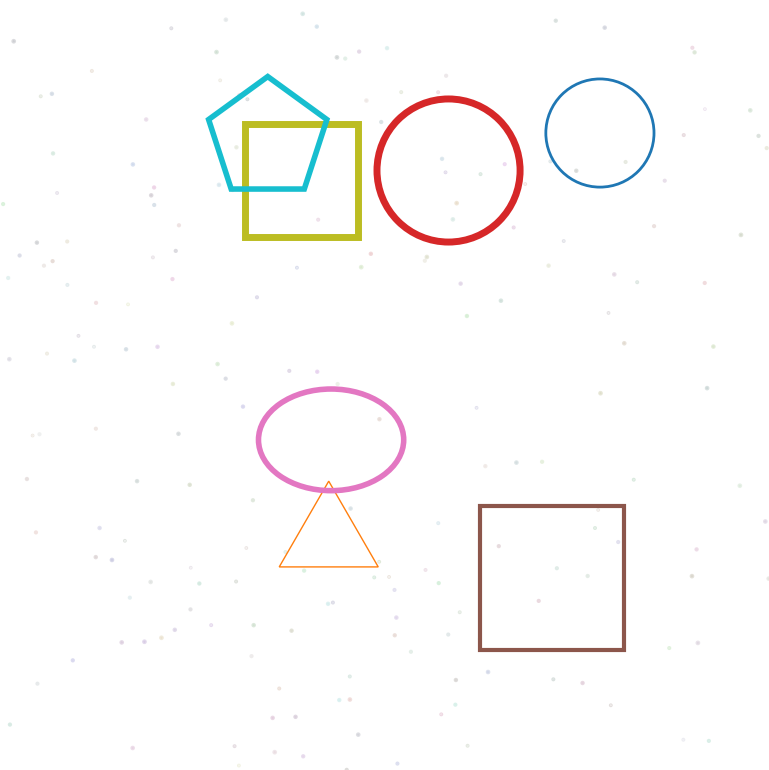[{"shape": "circle", "thickness": 1, "radius": 0.35, "center": [0.779, 0.827]}, {"shape": "triangle", "thickness": 0.5, "radius": 0.37, "center": [0.427, 0.301]}, {"shape": "circle", "thickness": 2.5, "radius": 0.46, "center": [0.583, 0.779]}, {"shape": "square", "thickness": 1.5, "radius": 0.47, "center": [0.716, 0.249]}, {"shape": "oval", "thickness": 2, "radius": 0.47, "center": [0.43, 0.429]}, {"shape": "square", "thickness": 2.5, "radius": 0.37, "center": [0.392, 0.765]}, {"shape": "pentagon", "thickness": 2, "radius": 0.4, "center": [0.348, 0.82]}]